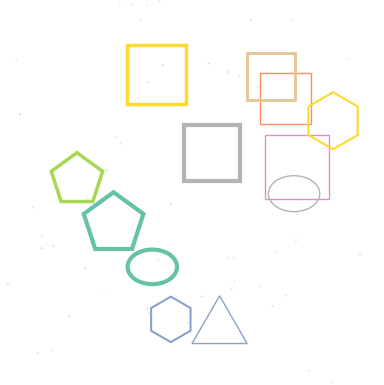[{"shape": "oval", "thickness": 3, "radius": 0.32, "center": [0.396, 0.307]}, {"shape": "pentagon", "thickness": 3, "radius": 0.41, "center": [0.295, 0.419]}, {"shape": "square", "thickness": 1, "radius": 0.33, "center": [0.741, 0.745]}, {"shape": "hexagon", "thickness": 1.5, "radius": 0.3, "center": [0.444, 0.17]}, {"shape": "triangle", "thickness": 1, "radius": 0.41, "center": [0.57, 0.149]}, {"shape": "square", "thickness": 1, "radius": 0.42, "center": [0.772, 0.566]}, {"shape": "pentagon", "thickness": 2.5, "radius": 0.35, "center": [0.2, 0.533]}, {"shape": "hexagon", "thickness": 1.5, "radius": 0.37, "center": [0.865, 0.686]}, {"shape": "square", "thickness": 2.5, "radius": 0.38, "center": [0.406, 0.806]}, {"shape": "square", "thickness": 2, "radius": 0.31, "center": [0.704, 0.801]}, {"shape": "square", "thickness": 3, "radius": 0.36, "center": [0.551, 0.602]}, {"shape": "oval", "thickness": 1, "radius": 0.33, "center": [0.764, 0.497]}]